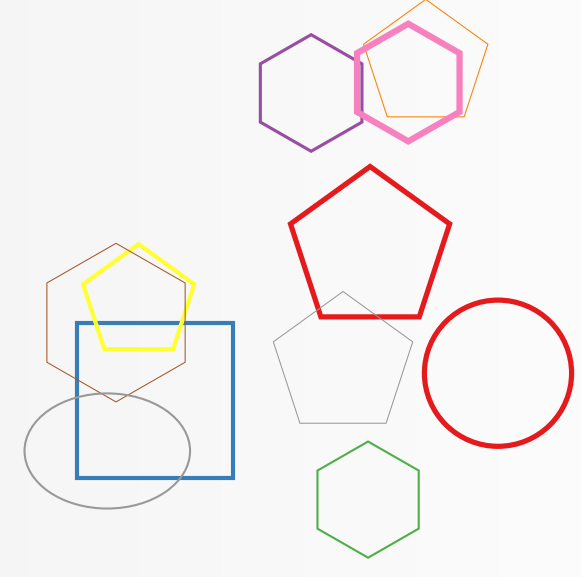[{"shape": "pentagon", "thickness": 2.5, "radius": 0.72, "center": [0.637, 0.567]}, {"shape": "circle", "thickness": 2.5, "radius": 0.63, "center": [0.857, 0.353]}, {"shape": "square", "thickness": 2, "radius": 0.67, "center": [0.267, 0.305]}, {"shape": "hexagon", "thickness": 1, "radius": 0.5, "center": [0.633, 0.134]}, {"shape": "hexagon", "thickness": 1.5, "radius": 0.5, "center": [0.535, 0.838]}, {"shape": "pentagon", "thickness": 0.5, "radius": 0.56, "center": [0.732, 0.888]}, {"shape": "pentagon", "thickness": 2, "radius": 0.5, "center": [0.239, 0.476]}, {"shape": "hexagon", "thickness": 0.5, "radius": 0.69, "center": [0.2, 0.44]}, {"shape": "hexagon", "thickness": 3, "radius": 0.51, "center": [0.702, 0.856]}, {"shape": "pentagon", "thickness": 0.5, "radius": 0.63, "center": [0.59, 0.368]}, {"shape": "oval", "thickness": 1, "radius": 0.71, "center": [0.185, 0.218]}]